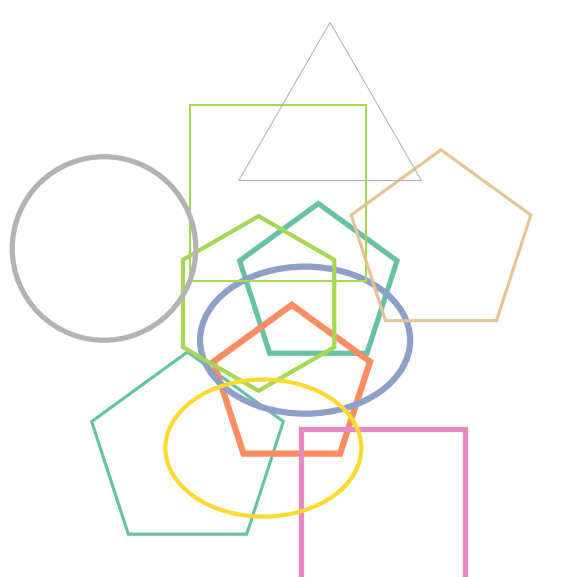[{"shape": "pentagon", "thickness": 2.5, "radius": 0.72, "center": [0.551, 0.503]}, {"shape": "pentagon", "thickness": 1.5, "radius": 0.87, "center": [0.325, 0.215]}, {"shape": "pentagon", "thickness": 3, "radius": 0.71, "center": [0.505, 0.329]}, {"shape": "oval", "thickness": 3, "radius": 0.91, "center": [0.528, 0.41]}, {"shape": "square", "thickness": 2.5, "radius": 0.71, "center": [0.663, 0.114]}, {"shape": "square", "thickness": 1, "radius": 0.76, "center": [0.481, 0.665]}, {"shape": "hexagon", "thickness": 2, "radius": 0.76, "center": [0.448, 0.474]}, {"shape": "oval", "thickness": 2, "radius": 0.85, "center": [0.456, 0.223]}, {"shape": "pentagon", "thickness": 1.5, "radius": 0.82, "center": [0.764, 0.576]}, {"shape": "circle", "thickness": 2.5, "radius": 0.79, "center": [0.18, 0.569]}, {"shape": "triangle", "thickness": 0.5, "radius": 0.91, "center": [0.572, 0.778]}]